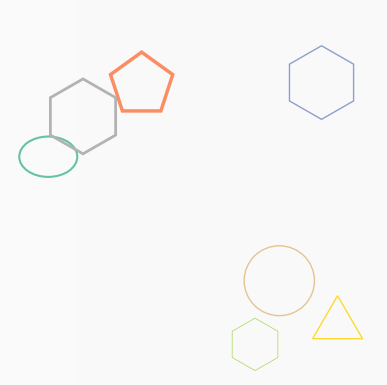[{"shape": "oval", "thickness": 1.5, "radius": 0.37, "center": [0.125, 0.593]}, {"shape": "pentagon", "thickness": 2.5, "radius": 0.42, "center": [0.366, 0.78]}, {"shape": "hexagon", "thickness": 1, "radius": 0.48, "center": [0.83, 0.786]}, {"shape": "hexagon", "thickness": 0.5, "radius": 0.34, "center": [0.658, 0.106]}, {"shape": "triangle", "thickness": 1, "radius": 0.37, "center": [0.871, 0.157]}, {"shape": "circle", "thickness": 1, "radius": 0.45, "center": [0.721, 0.271]}, {"shape": "hexagon", "thickness": 2, "radius": 0.49, "center": [0.214, 0.698]}]